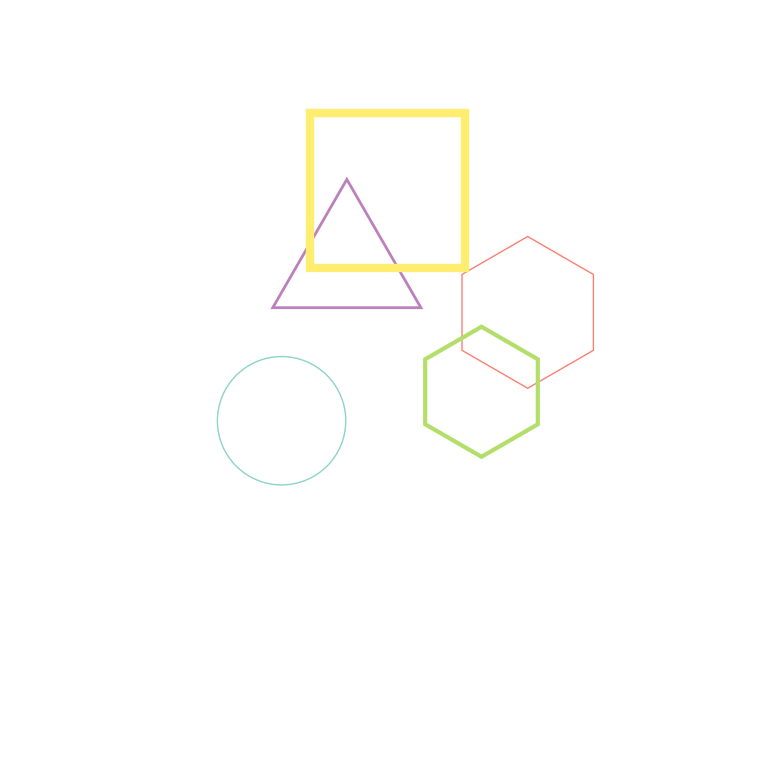[{"shape": "circle", "thickness": 0.5, "radius": 0.42, "center": [0.366, 0.454]}, {"shape": "hexagon", "thickness": 0.5, "radius": 0.49, "center": [0.685, 0.594]}, {"shape": "hexagon", "thickness": 1.5, "radius": 0.42, "center": [0.625, 0.491]}, {"shape": "triangle", "thickness": 1, "radius": 0.56, "center": [0.45, 0.656]}, {"shape": "square", "thickness": 3, "radius": 0.5, "center": [0.503, 0.753]}]